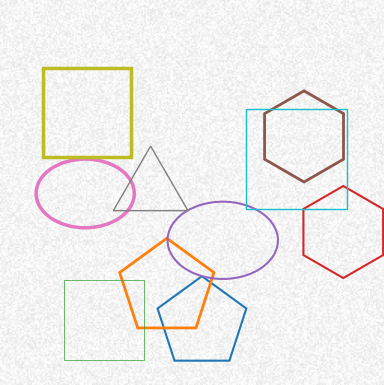[{"shape": "pentagon", "thickness": 1.5, "radius": 0.61, "center": [0.525, 0.161]}, {"shape": "pentagon", "thickness": 2, "radius": 0.64, "center": [0.433, 0.252]}, {"shape": "square", "thickness": 0.5, "radius": 0.52, "center": [0.27, 0.169]}, {"shape": "hexagon", "thickness": 1.5, "radius": 0.6, "center": [0.892, 0.397]}, {"shape": "oval", "thickness": 1.5, "radius": 0.72, "center": [0.579, 0.376]}, {"shape": "hexagon", "thickness": 2, "radius": 0.59, "center": [0.79, 0.646]}, {"shape": "oval", "thickness": 2.5, "radius": 0.64, "center": [0.221, 0.498]}, {"shape": "triangle", "thickness": 1, "radius": 0.56, "center": [0.391, 0.509]}, {"shape": "square", "thickness": 2.5, "radius": 0.57, "center": [0.226, 0.708]}, {"shape": "square", "thickness": 1, "radius": 0.65, "center": [0.77, 0.586]}]